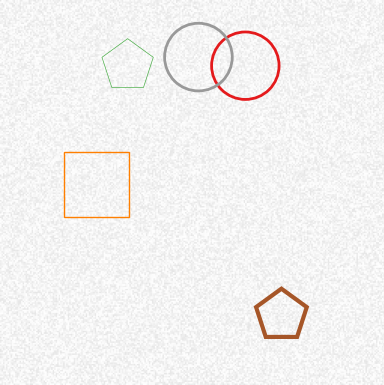[{"shape": "circle", "thickness": 2, "radius": 0.44, "center": [0.637, 0.829]}, {"shape": "pentagon", "thickness": 0.5, "radius": 0.35, "center": [0.332, 0.83]}, {"shape": "square", "thickness": 1, "radius": 0.42, "center": [0.251, 0.522]}, {"shape": "pentagon", "thickness": 3, "radius": 0.35, "center": [0.731, 0.181]}, {"shape": "circle", "thickness": 2, "radius": 0.44, "center": [0.515, 0.852]}]